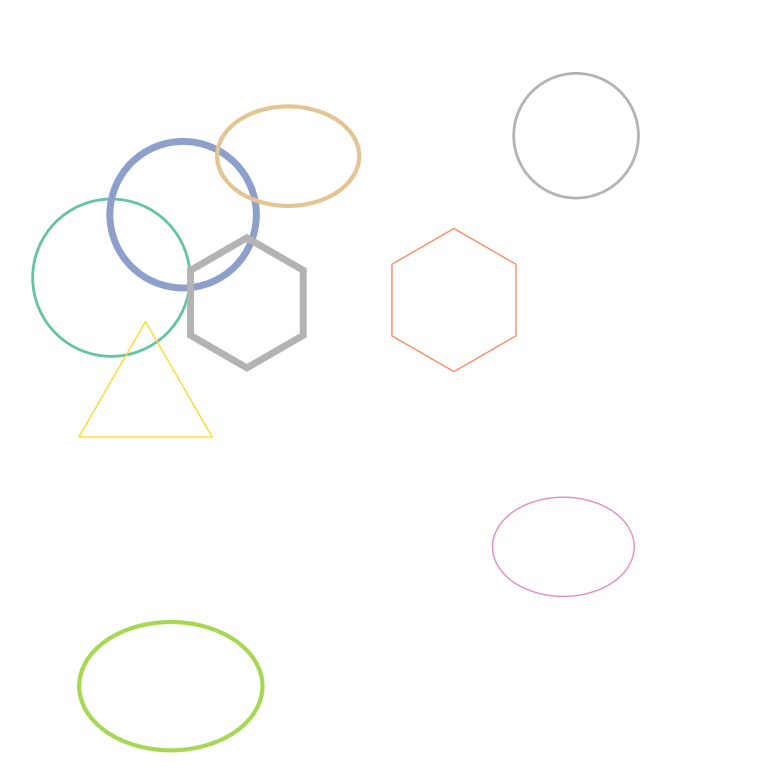[{"shape": "circle", "thickness": 1, "radius": 0.51, "center": [0.145, 0.639]}, {"shape": "hexagon", "thickness": 0.5, "radius": 0.46, "center": [0.59, 0.61]}, {"shape": "circle", "thickness": 2.5, "radius": 0.48, "center": [0.238, 0.721]}, {"shape": "oval", "thickness": 0.5, "radius": 0.46, "center": [0.732, 0.29]}, {"shape": "oval", "thickness": 1.5, "radius": 0.6, "center": [0.222, 0.109]}, {"shape": "triangle", "thickness": 0.5, "radius": 0.5, "center": [0.189, 0.482]}, {"shape": "oval", "thickness": 1.5, "radius": 0.46, "center": [0.374, 0.797]}, {"shape": "hexagon", "thickness": 2.5, "radius": 0.42, "center": [0.321, 0.607]}, {"shape": "circle", "thickness": 1, "radius": 0.4, "center": [0.748, 0.824]}]